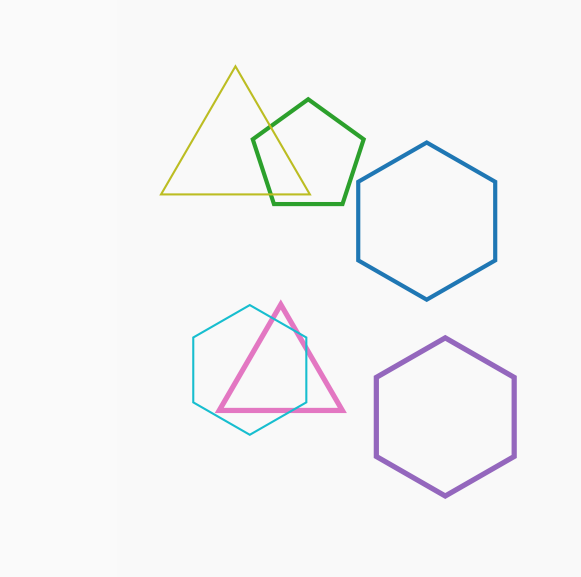[{"shape": "hexagon", "thickness": 2, "radius": 0.68, "center": [0.734, 0.616]}, {"shape": "pentagon", "thickness": 2, "radius": 0.5, "center": [0.53, 0.727]}, {"shape": "hexagon", "thickness": 2.5, "radius": 0.68, "center": [0.766, 0.277]}, {"shape": "triangle", "thickness": 2.5, "radius": 0.61, "center": [0.483, 0.35]}, {"shape": "triangle", "thickness": 1, "radius": 0.74, "center": [0.405, 0.736]}, {"shape": "hexagon", "thickness": 1, "radius": 0.56, "center": [0.43, 0.359]}]